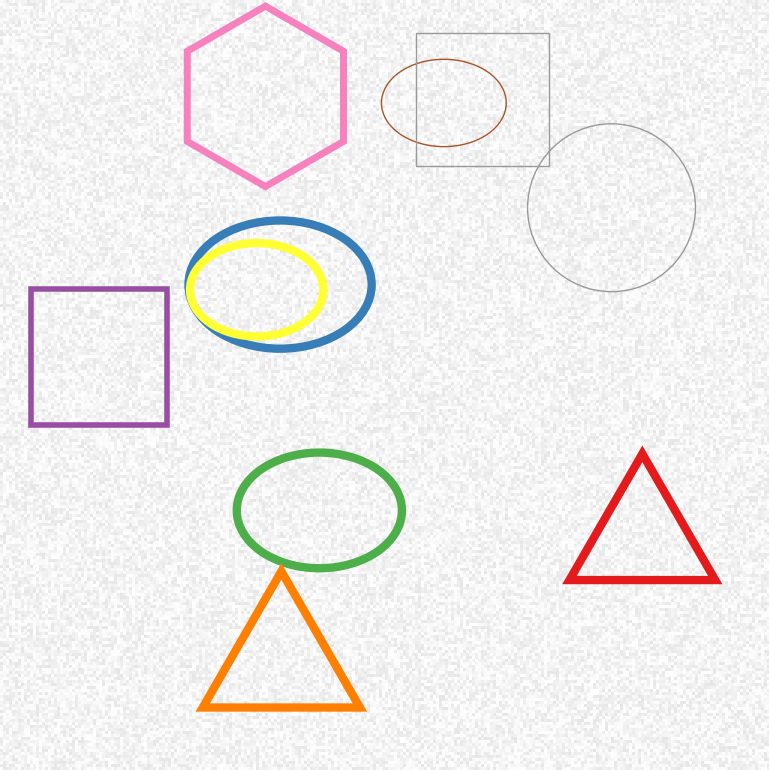[{"shape": "triangle", "thickness": 3, "radius": 0.55, "center": [0.834, 0.301]}, {"shape": "oval", "thickness": 3, "radius": 0.59, "center": [0.364, 0.63]}, {"shape": "oval", "thickness": 3, "radius": 0.54, "center": [0.415, 0.337]}, {"shape": "square", "thickness": 2, "radius": 0.44, "center": [0.129, 0.536]}, {"shape": "triangle", "thickness": 3, "radius": 0.59, "center": [0.365, 0.14]}, {"shape": "oval", "thickness": 3, "radius": 0.43, "center": [0.333, 0.624]}, {"shape": "oval", "thickness": 0.5, "radius": 0.41, "center": [0.576, 0.866]}, {"shape": "hexagon", "thickness": 2.5, "radius": 0.59, "center": [0.345, 0.875]}, {"shape": "square", "thickness": 0.5, "radius": 0.43, "center": [0.626, 0.871]}, {"shape": "circle", "thickness": 0.5, "radius": 0.55, "center": [0.794, 0.73]}]